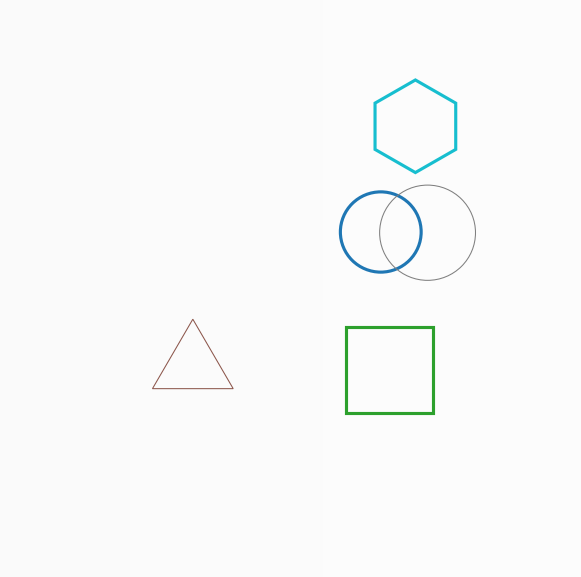[{"shape": "circle", "thickness": 1.5, "radius": 0.35, "center": [0.655, 0.597]}, {"shape": "square", "thickness": 1.5, "radius": 0.37, "center": [0.671, 0.359]}, {"shape": "triangle", "thickness": 0.5, "radius": 0.4, "center": [0.332, 0.366]}, {"shape": "circle", "thickness": 0.5, "radius": 0.41, "center": [0.736, 0.596]}, {"shape": "hexagon", "thickness": 1.5, "radius": 0.4, "center": [0.715, 0.78]}]